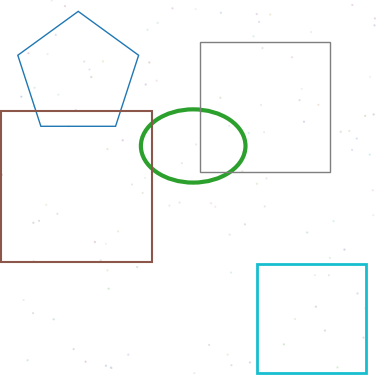[{"shape": "pentagon", "thickness": 1, "radius": 0.82, "center": [0.203, 0.805]}, {"shape": "oval", "thickness": 3, "radius": 0.68, "center": [0.502, 0.621]}, {"shape": "square", "thickness": 1.5, "radius": 0.98, "center": [0.199, 0.515]}, {"shape": "square", "thickness": 1, "radius": 0.85, "center": [0.689, 0.722]}, {"shape": "square", "thickness": 2, "radius": 0.71, "center": [0.809, 0.173]}]